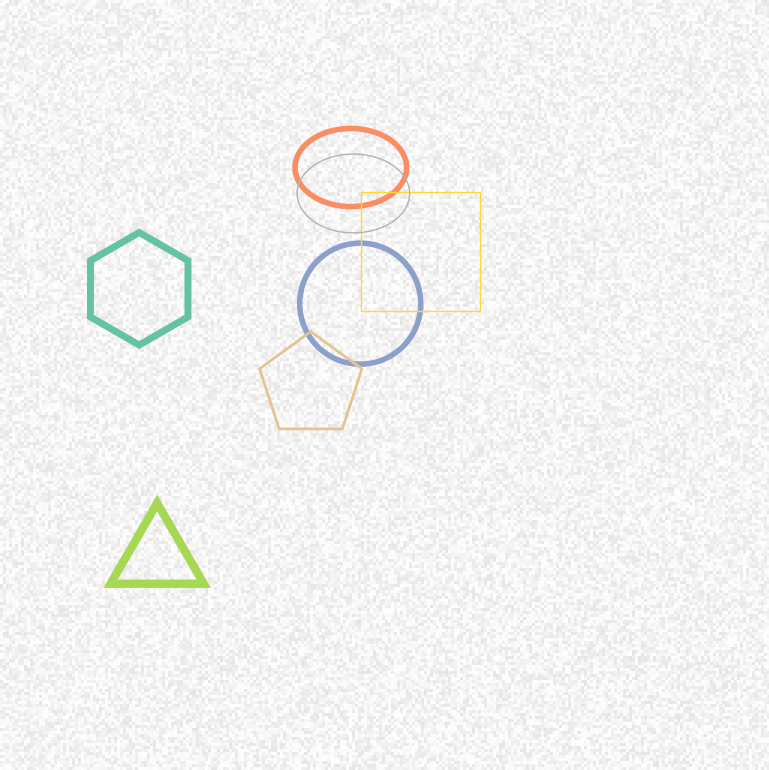[{"shape": "hexagon", "thickness": 2.5, "radius": 0.37, "center": [0.181, 0.625]}, {"shape": "oval", "thickness": 2, "radius": 0.36, "center": [0.456, 0.782]}, {"shape": "circle", "thickness": 2, "radius": 0.39, "center": [0.468, 0.606]}, {"shape": "triangle", "thickness": 3, "radius": 0.35, "center": [0.204, 0.277]}, {"shape": "square", "thickness": 0.5, "radius": 0.39, "center": [0.546, 0.674]}, {"shape": "pentagon", "thickness": 1, "radius": 0.35, "center": [0.404, 0.499]}, {"shape": "oval", "thickness": 0.5, "radius": 0.37, "center": [0.459, 0.749]}]